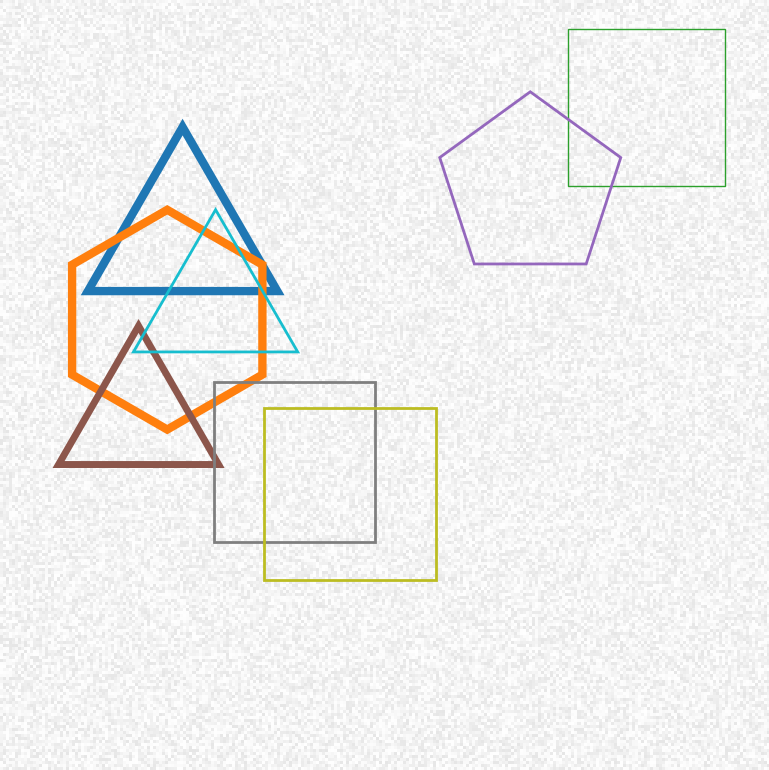[{"shape": "triangle", "thickness": 3, "radius": 0.71, "center": [0.237, 0.693]}, {"shape": "hexagon", "thickness": 3, "radius": 0.71, "center": [0.217, 0.585]}, {"shape": "square", "thickness": 0.5, "radius": 0.51, "center": [0.839, 0.861]}, {"shape": "pentagon", "thickness": 1, "radius": 0.62, "center": [0.689, 0.757]}, {"shape": "triangle", "thickness": 2.5, "radius": 0.6, "center": [0.18, 0.457]}, {"shape": "square", "thickness": 1, "radius": 0.52, "center": [0.382, 0.4]}, {"shape": "square", "thickness": 1, "radius": 0.56, "center": [0.455, 0.358]}, {"shape": "triangle", "thickness": 1, "radius": 0.62, "center": [0.28, 0.605]}]